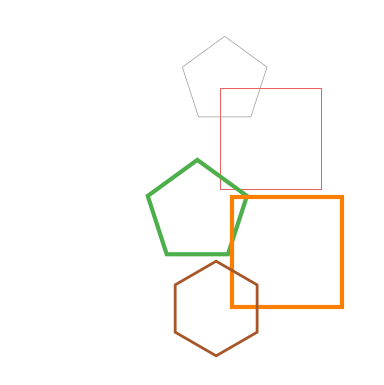[{"shape": "square", "thickness": 0.5, "radius": 0.66, "center": [0.702, 0.64]}, {"shape": "pentagon", "thickness": 3, "radius": 0.68, "center": [0.513, 0.449]}, {"shape": "square", "thickness": 3, "radius": 0.71, "center": [0.745, 0.345]}, {"shape": "hexagon", "thickness": 2, "radius": 0.61, "center": [0.561, 0.199]}, {"shape": "pentagon", "thickness": 0.5, "radius": 0.58, "center": [0.584, 0.79]}]